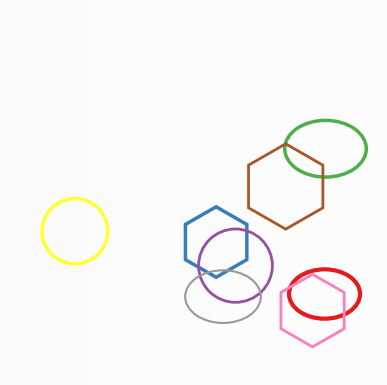[{"shape": "oval", "thickness": 3, "radius": 0.46, "center": [0.838, 0.236]}, {"shape": "hexagon", "thickness": 2.5, "radius": 0.46, "center": [0.558, 0.371]}, {"shape": "oval", "thickness": 2.5, "radius": 0.53, "center": [0.84, 0.614]}, {"shape": "circle", "thickness": 2, "radius": 0.48, "center": [0.608, 0.31]}, {"shape": "circle", "thickness": 2.5, "radius": 0.42, "center": [0.193, 0.399]}, {"shape": "hexagon", "thickness": 2, "radius": 0.55, "center": [0.737, 0.516]}, {"shape": "hexagon", "thickness": 2, "radius": 0.47, "center": [0.807, 0.193]}, {"shape": "oval", "thickness": 1.5, "radius": 0.49, "center": [0.576, 0.23]}]